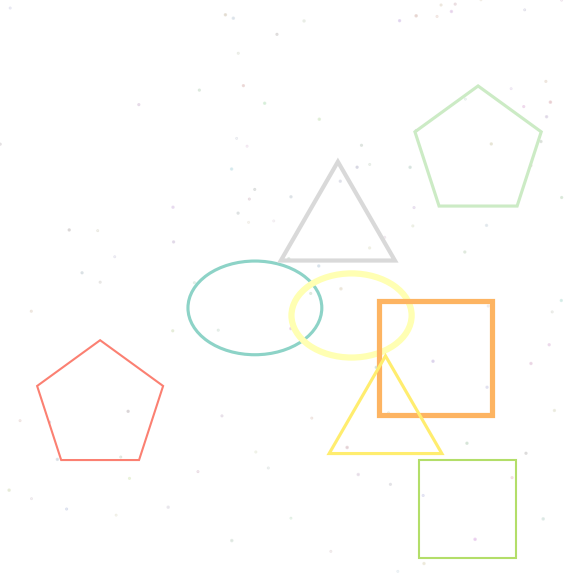[{"shape": "oval", "thickness": 1.5, "radius": 0.58, "center": [0.441, 0.466]}, {"shape": "oval", "thickness": 3, "radius": 0.52, "center": [0.609, 0.453]}, {"shape": "pentagon", "thickness": 1, "radius": 0.57, "center": [0.173, 0.295]}, {"shape": "square", "thickness": 2.5, "radius": 0.49, "center": [0.754, 0.379]}, {"shape": "square", "thickness": 1, "radius": 0.42, "center": [0.81, 0.118]}, {"shape": "triangle", "thickness": 2, "radius": 0.57, "center": [0.585, 0.605]}, {"shape": "pentagon", "thickness": 1.5, "radius": 0.57, "center": [0.828, 0.735]}, {"shape": "triangle", "thickness": 1.5, "radius": 0.56, "center": [0.668, 0.27]}]